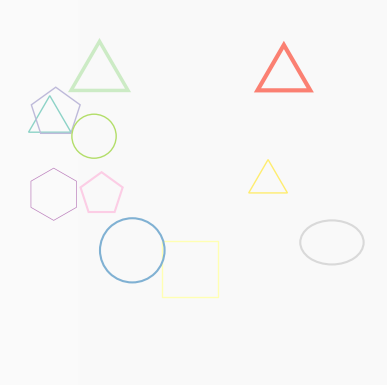[{"shape": "triangle", "thickness": 1, "radius": 0.32, "center": [0.128, 0.688]}, {"shape": "square", "thickness": 1, "radius": 0.36, "center": [0.491, 0.301]}, {"shape": "pentagon", "thickness": 1, "radius": 0.33, "center": [0.144, 0.707]}, {"shape": "triangle", "thickness": 3, "radius": 0.39, "center": [0.733, 0.805]}, {"shape": "circle", "thickness": 1.5, "radius": 0.42, "center": [0.341, 0.35]}, {"shape": "circle", "thickness": 1, "radius": 0.29, "center": [0.243, 0.646]}, {"shape": "pentagon", "thickness": 1.5, "radius": 0.29, "center": [0.262, 0.496]}, {"shape": "oval", "thickness": 1.5, "radius": 0.41, "center": [0.857, 0.37]}, {"shape": "hexagon", "thickness": 0.5, "radius": 0.34, "center": [0.139, 0.495]}, {"shape": "triangle", "thickness": 2.5, "radius": 0.42, "center": [0.257, 0.808]}, {"shape": "triangle", "thickness": 1, "radius": 0.29, "center": [0.692, 0.528]}]